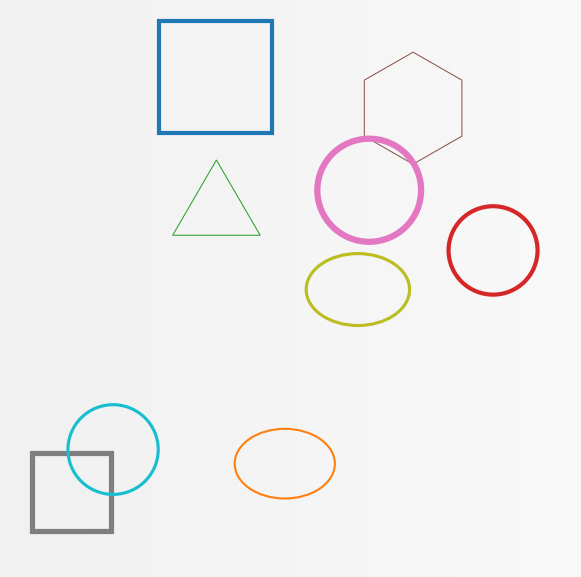[{"shape": "square", "thickness": 2, "radius": 0.48, "center": [0.37, 0.866]}, {"shape": "oval", "thickness": 1, "radius": 0.43, "center": [0.49, 0.196]}, {"shape": "triangle", "thickness": 0.5, "radius": 0.43, "center": [0.372, 0.635]}, {"shape": "circle", "thickness": 2, "radius": 0.38, "center": [0.848, 0.565]}, {"shape": "hexagon", "thickness": 0.5, "radius": 0.48, "center": [0.711, 0.812]}, {"shape": "circle", "thickness": 3, "radius": 0.45, "center": [0.635, 0.67]}, {"shape": "square", "thickness": 2.5, "radius": 0.34, "center": [0.123, 0.147]}, {"shape": "oval", "thickness": 1.5, "radius": 0.44, "center": [0.616, 0.498]}, {"shape": "circle", "thickness": 1.5, "radius": 0.39, "center": [0.195, 0.221]}]